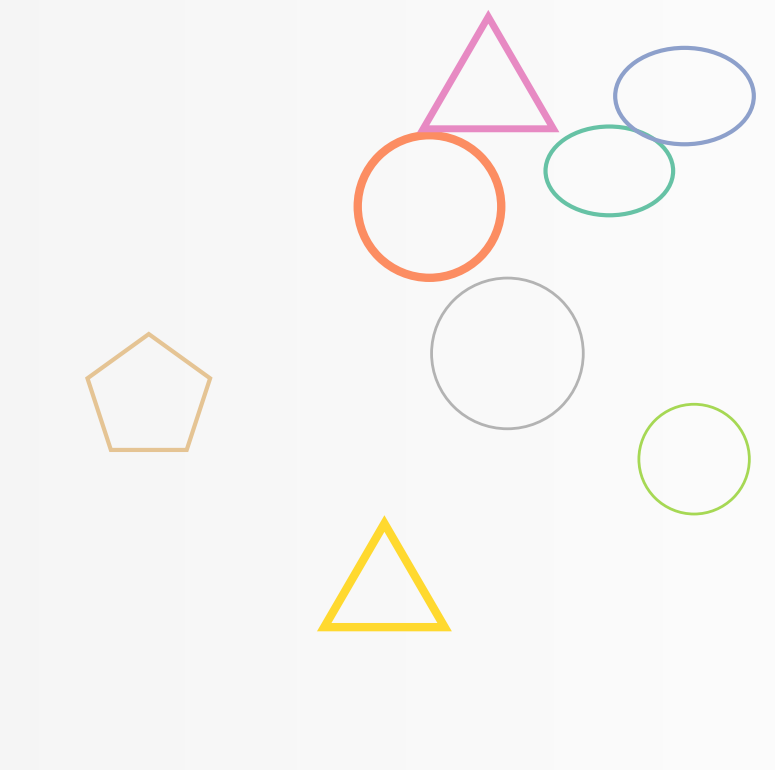[{"shape": "oval", "thickness": 1.5, "radius": 0.41, "center": [0.786, 0.778]}, {"shape": "circle", "thickness": 3, "radius": 0.46, "center": [0.554, 0.732]}, {"shape": "oval", "thickness": 1.5, "radius": 0.45, "center": [0.883, 0.875]}, {"shape": "triangle", "thickness": 2.5, "radius": 0.48, "center": [0.63, 0.881]}, {"shape": "circle", "thickness": 1, "radius": 0.36, "center": [0.896, 0.404]}, {"shape": "triangle", "thickness": 3, "radius": 0.45, "center": [0.496, 0.23]}, {"shape": "pentagon", "thickness": 1.5, "radius": 0.42, "center": [0.192, 0.483]}, {"shape": "circle", "thickness": 1, "radius": 0.49, "center": [0.655, 0.541]}]